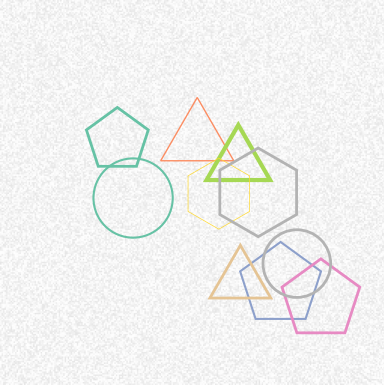[{"shape": "pentagon", "thickness": 2, "radius": 0.42, "center": [0.305, 0.636]}, {"shape": "circle", "thickness": 1.5, "radius": 0.51, "center": [0.346, 0.486]}, {"shape": "triangle", "thickness": 1, "radius": 0.55, "center": [0.512, 0.637]}, {"shape": "pentagon", "thickness": 1.5, "radius": 0.55, "center": [0.729, 0.261]}, {"shape": "pentagon", "thickness": 2, "radius": 0.53, "center": [0.833, 0.221]}, {"shape": "triangle", "thickness": 3, "radius": 0.48, "center": [0.619, 0.58]}, {"shape": "hexagon", "thickness": 0.5, "radius": 0.46, "center": [0.568, 0.497]}, {"shape": "triangle", "thickness": 2, "radius": 0.46, "center": [0.624, 0.272]}, {"shape": "hexagon", "thickness": 2, "radius": 0.58, "center": [0.671, 0.5]}, {"shape": "circle", "thickness": 2, "radius": 0.44, "center": [0.771, 0.315]}]